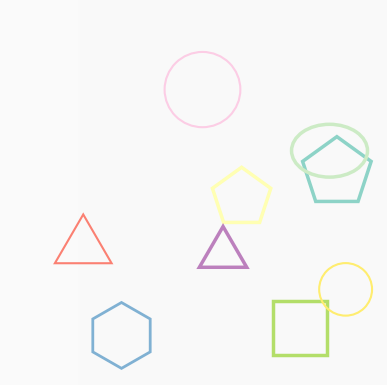[{"shape": "pentagon", "thickness": 2.5, "radius": 0.46, "center": [0.869, 0.552]}, {"shape": "pentagon", "thickness": 2.5, "radius": 0.4, "center": [0.624, 0.486]}, {"shape": "triangle", "thickness": 1.5, "radius": 0.42, "center": [0.215, 0.359]}, {"shape": "hexagon", "thickness": 2, "radius": 0.43, "center": [0.314, 0.129]}, {"shape": "square", "thickness": 2.5, "radius": 0.35, "center": [0.775, 0.148]}, {"shape": "circle", "thickness": 1.5, "radius": 0.49, "center": [0.523, 0.767]}, {"shape": "triangle", "thickness": 2.5, "radius": 0.35, "center": [0.576, 0.341]}, {"shape": "oval", "thickness": 2.5, "radius": 0.49, "center": [0.85, 0.609]}, {"shape": "circle", "thickness": 1.5, "radius": 0.34, "center": [0.892, 0.248]}]